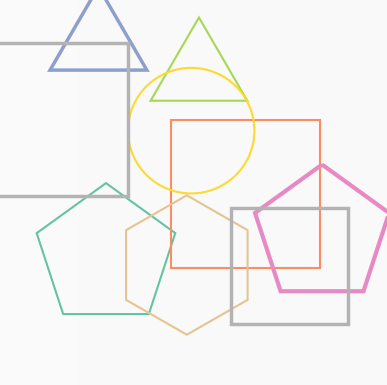[{"shape": "pentagon", "thickness": 1.5, "radius": 0.94, "center": [0.274, 0.336]}, {"shape": "square", "thickness": 1.5, "radius": 0.96, "center": [0.633, 0.496]}, {"shape": "triangle", "thickness": 2.5, "radius": 0.72, "center": [0.254, 0.89]}, {"shape": "pentagon", "thickness": 3, "radius": 0.91, "center": [0.831, 0.391]}, {"shape": "triangle", "thickness": 1.5, "radius": 0.72, "center": [0.513, 0.81]}, {"shape": "circle", "thickness": 1.5, "radius": 0.82, "center": [0.493, 0.661]}, {"shape": "hexagon", "thickness": 1.5, "radius": 0.91, "center": [0.482, 0.312]}, {"shape": "square", "thickness": 2.5, "radius": 1.0, "center": [0.13, 0.69]}, {"shape": "square", "thickness": 2.5, "radius": 0.75, "center": [0.748, 0.308]}]